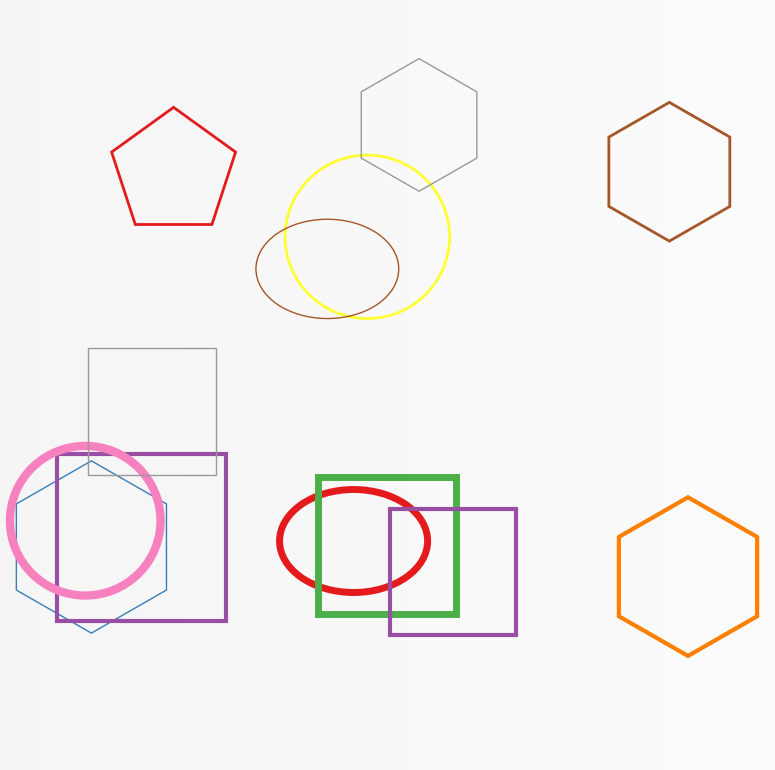[{"shape": "pentagon", "thickness": 1, "radius": 0.42, "center": [0.224, 0.776]}, {"shape": "oval", "thickness": 2.5, "radius": 0.48, "center": [0.456, 0.297]}, {"shape": "hexagon", "thickness": 0.5, "radius": 0.56, "center": [0.118, 0.29]}, {"shape": "square", "thickness": 2.5, "radius": 0.45, "center": [0.499, 0.292]}, {"shape": "square", "thickness": 1.5, "radius": 0.54, "center": [0.183, 0.302]}, {"shape": "square", "thickness": 1.5, "radius": 0.41, "center": [0.585, 0.257]}, {"shape": "hexagon", "thickness": 1.5, "radius": 0.52, "center": [0.888, 0.251]}, {"shape": "circle", "thickness": 1, "radius": 0.53, "center": [0.474, 0.692]}, {"shape": "oval", "thickness": 0.5, "radius": 0.46, "center": [0.422, 0.651]}, {"shape": "hexagon", "thickness": 1, "radius": 0.45, "center": [0.864, 0.777]}, {"shape": "circle", "thickness": 3, "radius": 0.49, "center": [0.11, 0.324]}, {"shape": "square", "thickness": 0.5, "radius": 0.41, "center": [0.197, 0.466]}, {"shape": "hexagon", "thickness": 0.5, "radius": 0.43, "center": [0.541, 0.838]}]